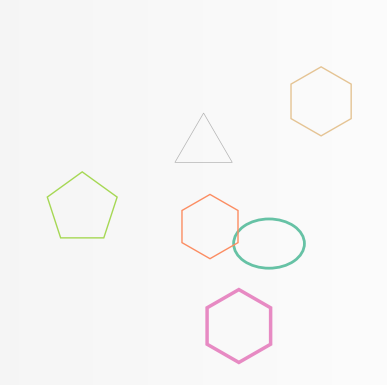[{"shape": "oval", "thickness": 2, "radius": 0.46, "center": [0.694, 0.367]}, {"shape": "hexagon", "thickness": 1, "radius": 0.42, "center": [0.542, 0.412]}, {"shape": "hexagon", "thickness": 2.5, "radius": 0.47, "center": [0.616, 0.153]}, {"shape": "pentagon", "thickness": 1, "radius": 0.47, "center": [0.212, 0.459]}, {"shape": "hexagon", "thickness": 1, "radius": 0.45, "center": [0.829, 0.737]}, {"shape": "triangle", "thickness": 0.5, "radius": 0.43, "center": [0.525, 0.621]}]